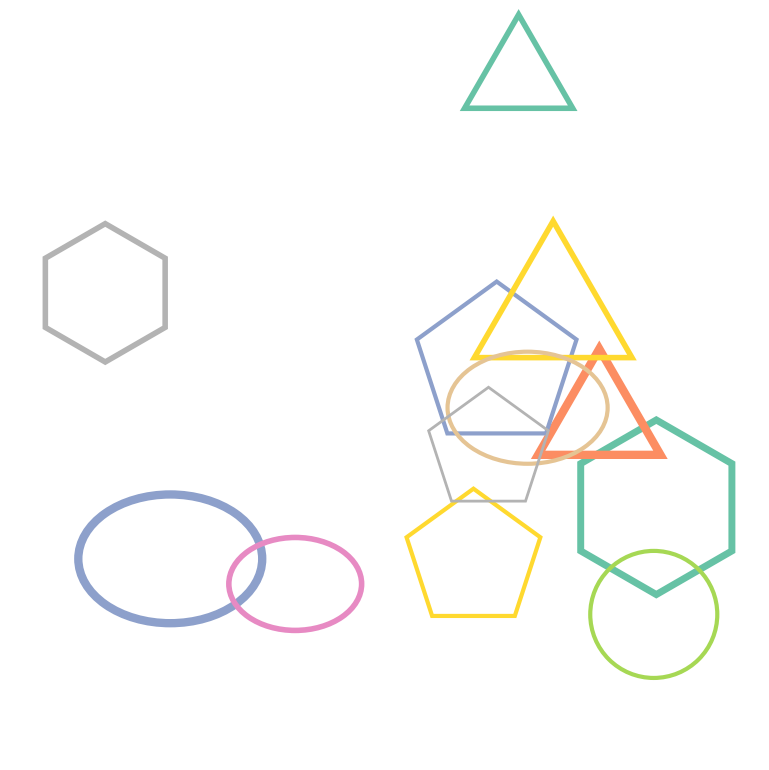[{"shape": "hexagon", "thickness": 2.5, "radius": 0.57, "center": [0.852, 0.341]}, {"shape": "triangle", "thickness": 2, "radius": 0.41, "center": [0.674, 0.9]}, {"shape": "triangle", "thickness": 3, "radius": 0.46, "center": [0.778, 0.455]}, {"shape": "oval", "thickness": 3, "radius": 0.6, "center": [0.221, 0.274]}, {"shape": "pentagon", "thickness": 1.5, "radius": 0.55, "center": [0.645, 0.525]}, {"shape": "oval", "thickness": 2, "radius": 0.43, "center": [0.383, 0.242]}, {"shape": "circle", "thickness": 1.5, "radius": 0.41, "center": [0.849, 0.202]}, {"shape": "triangle", "thickness": 2, "radius": 0.59, "center": [0.718, 0.595]}, {"shape": "pentagon", "thickness": 1.5, "radius": 0.46, "center": [0.615, 0.274]}, {"shape": "oval", "thickness": 1.5, "radius": 0.52, "center": [0.685, 0.47]}, {"shape": "hexagon", "thickness": 2, "radius": 0.45, "center": [0.137, 0.62]}, {"shape": "pentagon", "thickness": 1, "radius": 0.41, "center": [0.634, 0.415]}]